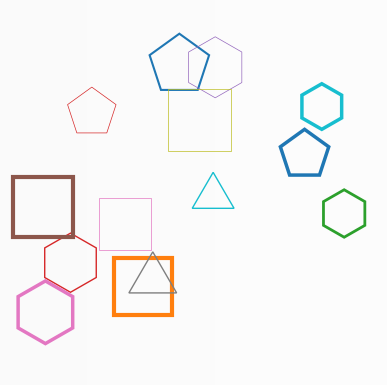[{"shape": "pentagon", "thickness": 2.5, "radius": 0.33, "center": [0.786, 0.598]}, {"shape": "pentagon", "thickness": 1.5, "radius": 0.4, "center": [0.463, 0.832]}, {"shape": "square", "thickness": 3, "radius": 0.37, "center": [0.369, 0.256]}, {"shape": "hexagon", "thickness": 2, "radius": 0.31, "center": [0.888, 0.445]}, {"shape": "hexagon", "thickness": 1, "radius": 0.38, "center": [0.182, 0.318]}, {"shape": "pentagon", "thickness": 0.5, "radius": 0.33, "center": [0.237, 0.708]}, {"shape": "hexagon", "thickness": 0.5, "radius": 0.4, "center": [0.555, 0.825]}, {"shape": "square", "thickness": 3, "radius": 0.39, "center": [0.111, 0.463]}, {"shape": "hexagon", "thickness": 2.5, "radius": 0.41, "center": [0.117, 0.189]}, {"shape": "square", "thickness": 0.5, "radius": 0.34, "center": [0.323, 0.417]}, {"shape": "triangle", "thickness": 1, "radius": 0.36, "center": [0.394, 0.275]}, {"shape": "square", "thickness": 0.5, "radius": 0.4, "center": [0.515, 0.689]}, {"shape": "hexagon", "thickness": 2.5, "radius": 0.3, "center": [0.83, 0.723]}, {"shape": "triangle", "thickness": 1, "radius": 0.31, "center": [0.55, 0.49]}]